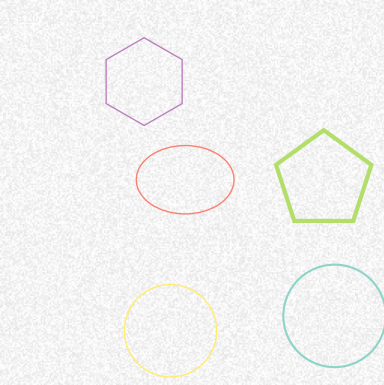[{"shape": "circle", "thickness": 1.5, "radius": 0.67, "center": [0.869, 0.18]}, {"shape": "oval", "thickness": 1, "radius": 0.63, "center": [0.481, 0.533]}, {"shape": "pentagon", "thickness": 3, "radius": 0.65, "center": [0.841, 0.532]}, {"shape": "hexagon", "thickness": 1, "radius": 0.57, "center": [0.374, 0.788]}, {"shape": "circle", "thickness": 1, "radius": 0.6, "center": [0.443, 0.141]}]